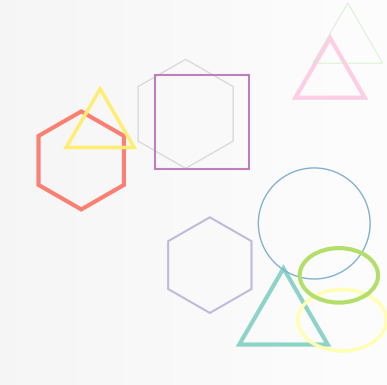[{"shape": "triangle", "thickness": 3, "radius": 0.66, "center": [0.732, 0.171]}, {"shape": "oval", "thickness": 2.5, "radius": 0.57, "center": [0.883, 0.168]}, {"shape": "hexagon", "thickness": 1.5, "radius": 0.62, "center": [0.541, 0.311]}, {"shape": "hexagon", "thickness": 3, "radius": 0.64, "center": [0.21, 0.583]}, {"shape": "circle", "thickness": 1, "radius": 0.72, "center": [0.811, 0.42]}, {"shape": "oval", "thickness": 3, "radius": 0.51, "center": [0.875, 0.285]}, {"shape": "triangle", "thickness": 3, "radius": 0.52, "center": [0.852, 0.798]}, {"shape": "hexagon", "thickness": 1, "radius": 0.71, "center": [0.479, 0.704]}, {"shape": "square", "thickness": 1.5, "radius": 0.61, "center": [0.52, 0.684]}, {"shape": "triangle", "thickness": 0.5, "radius": 0.52, "center": [0.897, 0.888]}, {"shape": "triangle", "thickness": 2.5, "radius": 0.51, "center": [0.258, 0.668]}]